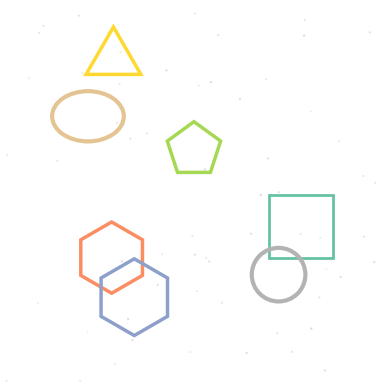[{"shape": "square", "thickness": 2, "radius": 0.41, "center": [0.782, 0.411]}, {"shape": "hexagon", "thickness": 2.5, "radius": 0.46, "center": [0.29, 0.331]}, {"shape": "hexagon", "thickness": 2.5, "radius": 0.5, "center": [0.349, 0.228]}, {"shape": "pentagon", "thickness": 2.5, "radius": 0.36, "center": [0.504, 0.611]}, {"shape": "triangle", "thickness": 2.5, "radius": 0.41, "center": [0.295, 0.848]}, {"shape": "oval", "thickness": 3, "radius": 0.47, "center": [0.228, 0.698]}, {"shape": "circle", "thickness": 3, "radius": 0.35, "center": [0.724, 0.287]}]